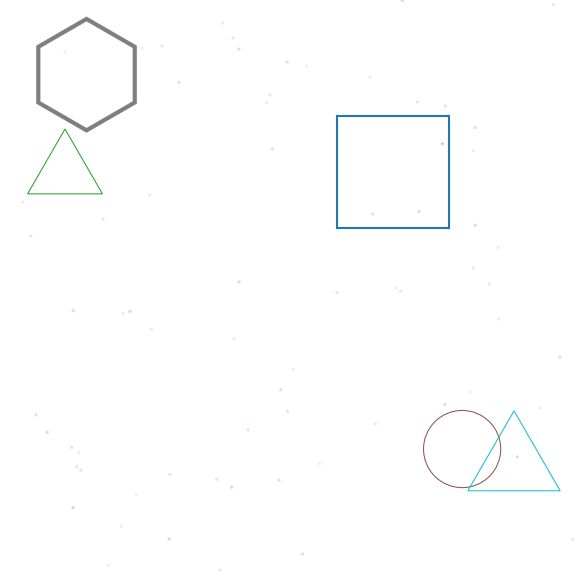[{"shape": "square", "thickness": 1, "radius": 0.48, "center": [0.681, 0.702]}, {"shape": "triangle", "thickness": 0.5, "radius": 0.37, "center": [0.113, 0.701]}, {"shape": "circle", "thickness": 0.5, "radius": 0.33, "center": [0.8, 0.222]}, {"shape": "hexagon", "thickness": 2, "radius": 0.48, "center": [0.15, 0.87]}, {"shape": "triangle", "thickness": 0.5, "radius": 0.46, "center": [0.89, 0.195]}]